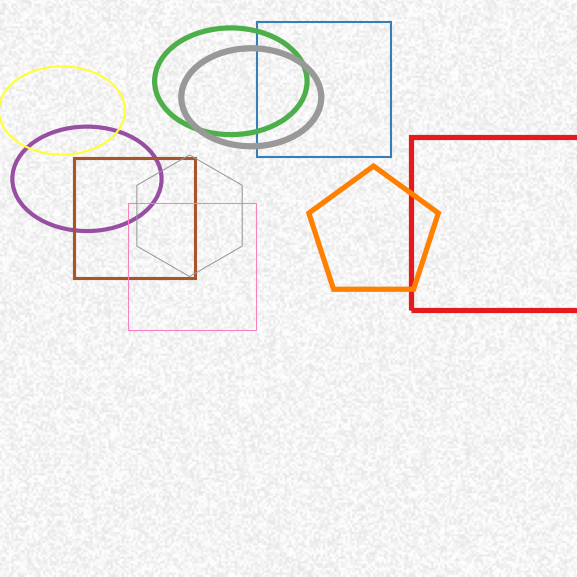[{"shape": "square", "thickness": 2.5, "radius": 0.75, "center": [0.861, 0.611]}, {"shape": "square", "thickness": 1, "radius": 0.58, "center": [0.561, 0.844]}, {"shape": "oval", "thickness": 2.5, "radius": 0.66, "center": [0.4, 0.858]}, {"shape": "oval", "thickness": 2, "radius": 0.65, "center": [0.151, 0.689]}, {"shape": "pentagon", "thickness": 2.5, "radius": 0.59, "center": [0.647, 0.594]}, {"shape": "oval", "thickness": 1, "radius": 0.55, "center": [0.107, 0.808]}, {"shape": "square", "thickness": 1.5, "radius": 0.52, "center": [0.232, 0.622]}, {"shape": "square", "thickness": 0.5, "radius": 0.55, "center": [0.332, 0.537]}, {"shape": "hexagon", "thickness": 0.5, "radius": 0.53, "center": [0.328, 0.626]}, {"shape": "oval", "thickness": 3, "radius": 0.61, "center": [0.435, 0.831]}]